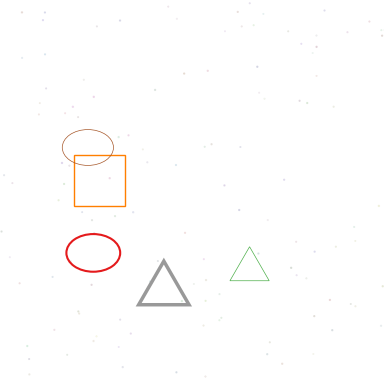[{"shape": "oval", "thickness": 1.5, "radius": 0.35, "center": [0.242, 0.343]}, {"shape": "triangle", "thickness": 0.5, "radius": 0.29, "center": [0.648, 0.3]}, {"shape": "square", "thickness": 1, "radius": 0.33, "center": [0.259, 0.53]}, {"shape": "oval", "thickness": 0.5, "radius": 0.33, "center": [0.228, 0.617]}, {"shape": "triangle", "thickness": 2.5, "radius": 0.38, "center": [0.426, 0.246]}]